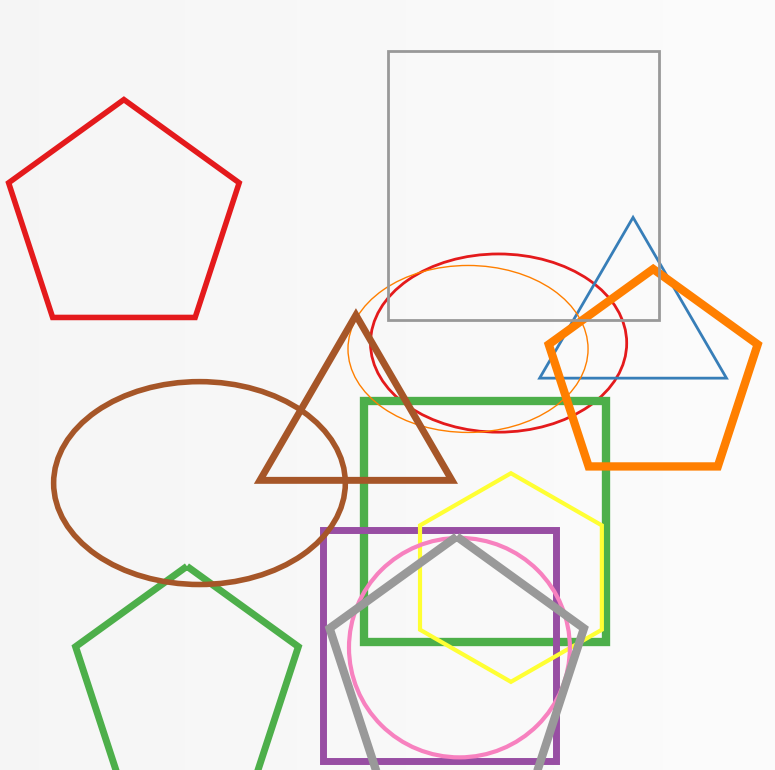[{"shape": "oval", "thickness": 1, "radius": 0.83, "center": [0.643, 0.554]}, {"shape": "pentagon", "thickness": 2, "radius": 0.78, "center": [0.16, 0.714]}, {"shape": "triangle", "thickness": 1, "radius": 0.7, "center": [0.817, 0.578]}, {"shape": "square", "thickness": 3, "radius": 0.78, "center": [0.625, 0.323]}, {"shape": "pentagon", "thickness": 2.5, "radius": 0.76, "center": [0.241, 0.113]}, {"shape": "square", "thickness": 2.5, "radius": 0.75, "center": [0.567, 0.162]}, {"shape": "oval", "thickness": 0.5, "radius": 0.77, "center": [0.604, 0.547]}, {"shape": "pentagon", "thickness": 3, "radius": 0.71, "center": [0.843, 0.509]}, {"shape": "hexagon", "thickness": 1.5, "radius": 0.68, "center": [0.659, 0.25]}, {"shape": "triangle", "thickness": 2.5, "radius": 0.72, "center": [0.459, 0.448]}, {"shape": "oval", "thickness": 2, "radius": 0.94, "center": [0.257, 0.373]}, {"shape": "circle", "thickness": 1.5, "radius": 0.71, "center": [0.593, 0.159]}, {"shape": "square", "thickness": 1, "radius": 0.87, "center": [0.676, 0.759]}, {"shape": "pentagon", "thickness": 3, "radius": 0.86, "center": [0.589, 0.131]}]